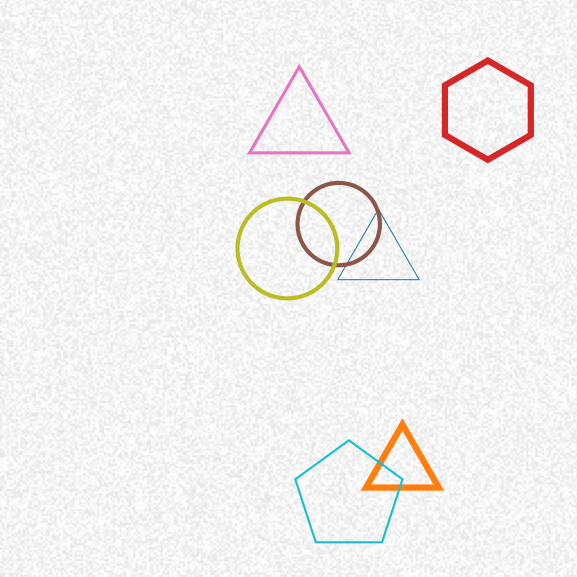[{"shape": "triangle", "thickness": 0.5, "radius": 0.41, "center": [0.655, 0.556]}, {"shape": "triangle", "thickness": 3, "radius": 0.36, "center": [0.697, 0.191]}, {"shape": "hexagon", "thickness": 3, "radius": 0.43, "center": [0.845, 0.808]}, {"shape": "circle", "thickness": 2, "radius": 0.36, "center": [0.587, 0.611]}, {"shape": "triangle", "thickness": 1.5, "radius": 0.5, "center": [0.518, 0.784]}, {"shape": "circle", "thickness": 2, "radius": 0.43, "center": [0.498, 0.569]}, {"shape": "pentagon", "thickness": 1, "radius": 0.49, "center": [0.604, 0.139]}]